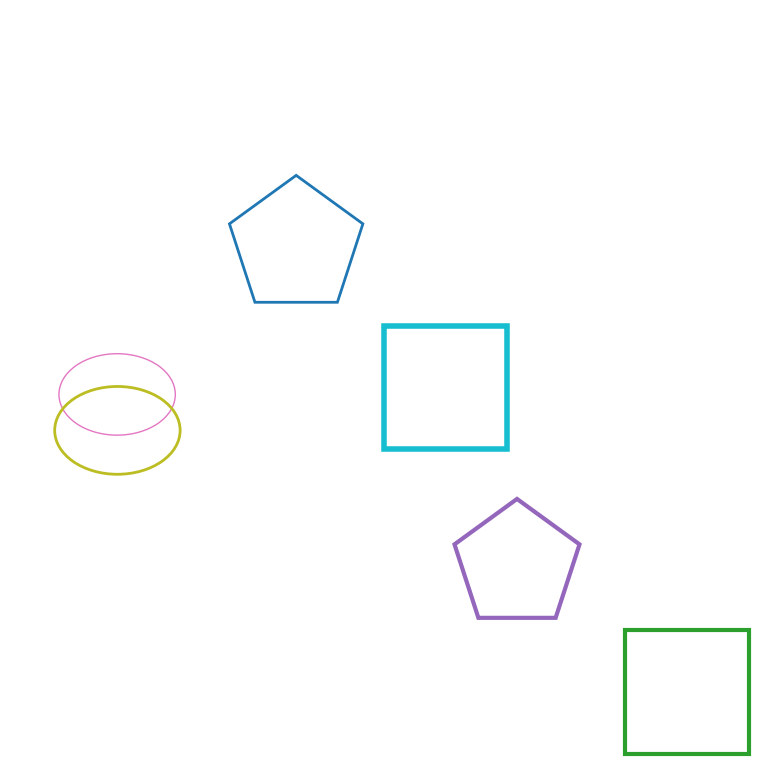[{"shape": "pentagon", "thickness": 1, "radius": 0.46, "center": [0.385, 0.681]}, {"shape": "square", "thickness": 1.5, "radius": 0.4, "center": [0.893, 0.101]}, {"shape": "pentagon", "thickness": 1.5, "radius": 0.43, "center": [0.671, 0.267]}, {"shape": "oval", "thickness": 0.5, "radius": 0.38, "center": [0.152, 0.488]}, {"shape": "oval", "thickness": 1, "radius": 0.41, "center": [0.152, 0.441]}, {"shape": "square", "thickness": 2, "radius": 0.4, "center": [0.579, 0.497]}]